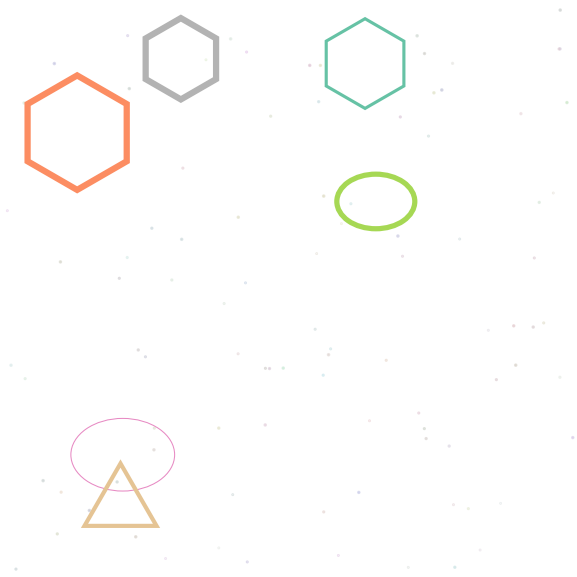[{"shape": "hexagon", "thickness": 1.5, "radius": 0.39, "center": [0.632, 0.889]}, {"shape": "hexagon", "thickness": 3, "radius": 0.5, "center": [0.134, 0.769]}, {"shape": "oval", "thickness": 0.5, "radius": 0.45, "center": [0.213, 0.212]}, {"shape": "oval", "thickness": 2.5, "radius": 0.34, "center": [0.651, 0.65]}, {"shape": "triangle", "thickness": 2, "radius": 0.36, "center": [0.209, 0.125]}, {"shape": "hexagon", "thickness": 3, "radius": 0.35, "center": [0.313, 0.897]}]